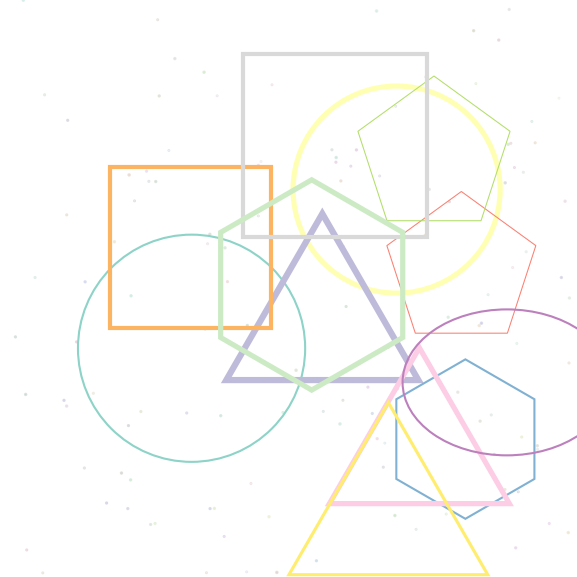[{"shape": "circle", "thickness": 1, "radius": 0.98, "center": [0.332, 0.396]}, {"shape": "circle", "thickness": 2.5, "radius": 0.9, "center": [0.687, 0.671]}, {"shape": "triangle", "thickness": 3, "radius": 0.96, "center": [0.558, 0.437]}, {"shape": "pentagon", "thickness": 0.5, "radius": 0.68, "center": [0.799, 0.532]}, {"shape": "hexagon", "thickness": 1, "radius": 0.69, "center": [0.806, 0.239]}, {"shape": "square", "thickness": 2, "radius": 0.7, "center": [0.329, 0.571]}, {"shape": "pentagon", "thickness": 0.5, "radius": 0.69, "center": [0.752, 0.729]}, {"shape": "triangle", "thickness": 2.5, "radius": 0.9, "center": [0.726, 0.217]}, {"shape": "square", "thickness": 2, "radius": 0.79, "center": [0.58, 0.747]}, {"shape": "oval", "thickness": 1, "radius": 0.9, "center": [0.878, 0.337]}, {"shape": "hexagon", "thickness": 2.5, "radius": 0.91, "center": [0.54, 0.506]}, {"shape": "triangle", "thickness": 1.5, "radius": 0.99, "center": [0.672, 0.103]}]